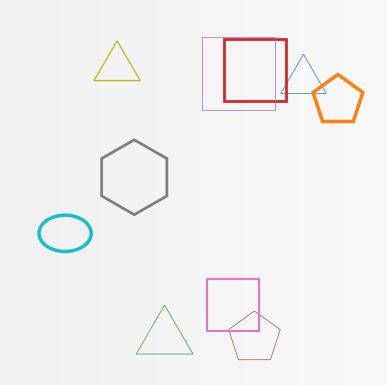[{"shape": "triangle", "thickness": 0.5, "radius": 0.34, "center": [0.783, 0.791]}, {"shape": "pentagon", "thickness": 2.5, "radius": 0.34, "center": [0.872, 0.739]}, {"shape": "triangle", "thickness": 0.5, "radius": 0.42, "center": [0.425, 0.123]}, {"shape": "square", "thickness": 2, "radius": 0.4, "center": [0.658, 0.818]}, {"shape": "square", "thickness": 0.5, "radius": 0.47, "center": [0.616, 0.808]}, {"shape": "pentagon", "thickness": 0.5, "radius": 0.35, "center": [0.657, 0.122]}, {"shape": "square", "thickness": 1.5, "radius": 0.34, "center": [0.602, 0.208]}, {"shape": "hexagon", "thickness": 2, "radius": 0.49, "center": [0.346, 0.54]}, {"shape": "triangle", "thickness": 1, "radius": 0.34, "center": [0.302, 0.825]}, {"shape": "oval", "thickness": 2.5, "radius": 0.34, "center": [0.168, 0.394]}]